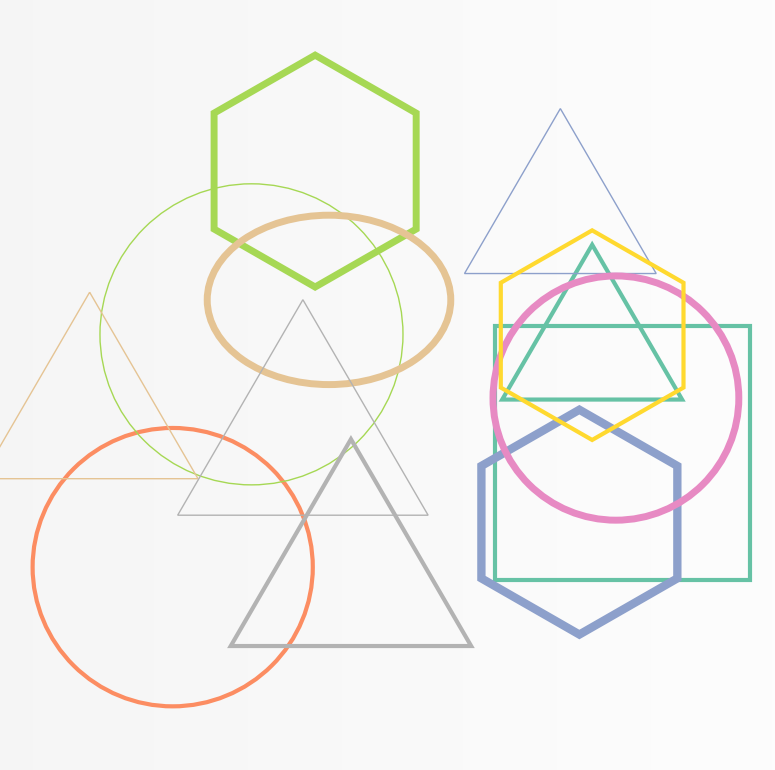[{"shape": "square", "thickness": 1.5, "radius": 0.82, "center": [0.803, 0.411]}, {"shape": "triangle", "thickness": 1.5, "radius": 0.67, "center": [0.764, 0.548]}, {"shape": "circle", "thickness": 1.5, "radius": 0.9, "center": [0.223, 0.263]}, {"shape": "hexagon", "thickness": 3, "radius": 0.73, "center": [0.748, 0.322]}, {"shape": "triangle", "thickness": 0.5, "radius": 0.71, "center": [0.723, 0.716]}, {"shape": "circle", "thickness": 2.5, "radius": 0.79, "center": [0.795, 0.483]}, {"shape": "hexagon", "thickness": 2.5, "radius": 0.75, "center": [0.407, 0.778]}, {"shape": "circle", "thickness": 0.5, "radius": 0.98, "center": [0.324, 0.566]}, {"shape": "hexagon", "thickness": 1.5, "radius": 0.68, "center": [0.764, 0.565]}, {"shape": "oval", "thickness": 2.5, "radius": 0.79, "center": [0.425, 0.611]}, {"shape": "triangle", "thickness": 0.5, "radius": 0.81, "center": [0.116, 0.459]}, {"shape": "triangle", "thickness": 1.5, "radius": 0.9, "center": [0.453, 0.251]}, {"shape": "triangle", "thickness": 0.5, "radius": 0.93, "center": [0.391, 0.424]}]